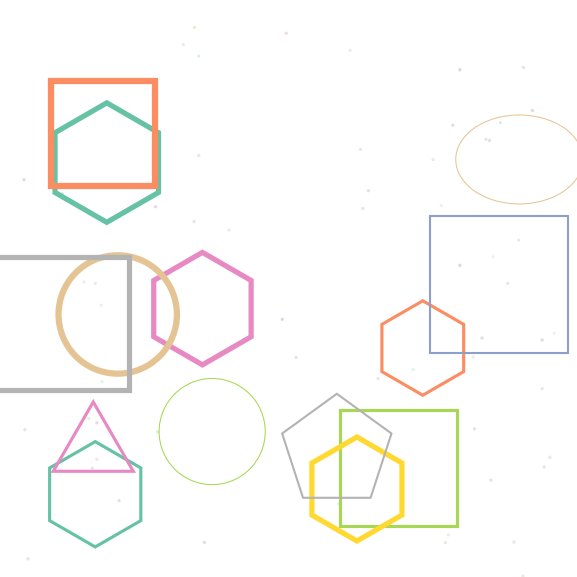[{"shape": "hexagon", "thickness": 2.5, "radius": 0.52, "center": [0.185, 0.718]}, {"shape": "hexagon", "thickness": 1.5, "radius": 0.46, "center": [0.165, 0.143]}, {"shape": "hexagon", "thickness": 1.5, "radius": 0.41, "center": [0.732, 0.397]}, {"shape": "square", "thickness": 3, "radius": 0.45, "center": [0.178, 0.768]}, {"shape": "square", "thickness": 1, "radius": 0.59, "center": [0.864, 0.506]}, {"shape": "triangle", "thickness": 1.5, "radius": 0.4, "center": [0.161, 0.223]}, {"shape": "hexagon", "thickness": 2.5, "radius": 0.49, "center": [0.351, 0.465]}, {"shape": "circle", "thickness": 0.5, "radius": 0.46, "center": [0.367, 0.252]}, {"shape": "square", "thickness": 1.5, "radius": 0.5, "center": [0.69, 0.188]}, {"shape": "hexagon", "thickness": 2.5, "radius": 0.45, "center": [0.618, 0.152]}, {"shape": "circle", "thickness": 3, "radius": 0.51, "center": [0.204, 0.455]}, {"shape": "oval", "thickness": 0.5, "radius": 0.55, "center": [0.899, 0.723]}, {"shape": "square", "thickness": 2.5, "radius": 0.58, "center": [0.107, 0.439]}, {"shape": "pentagon", "thickness": 1, "radius": 0.5, "center": [0.583, 0.218]}]